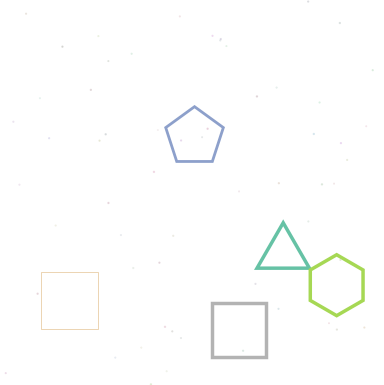[{"shape": "triangle", "thickness": 2.5, "radius": 0.39, "center": [0.736, 0.343]}, {"shape": "pentagon", "thickness": 2, "radius": 0.39, "center": [0.505, 0.644]}, {"shape": "hexagon", "thickness": 2.5, "radius": 0.4, "center": [0.874, 0.259]}, {"shape": "square", "thickness": 0.5, "radius": 0.37, "center": [0.181, 0.219]}, {"shape": "square", "thickness": 2.5, "radius": 0.35, "center": [0.62, 0.144]}]